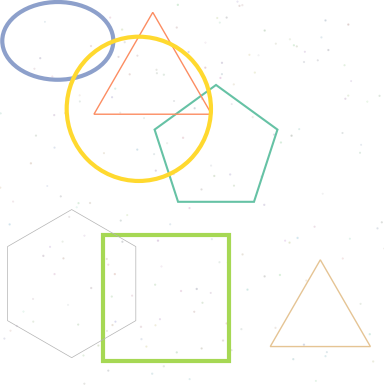[{"shape": "pentagon", "thickness": 1.5, "radius": 0.84, "center": [0.561, 0.612]}, {"shape": "triangle", "thickness": 1, "radius": 0.88, "center": [0.397, 0.792]}, {"shape": "oval", "thickness": 3, "radius": 0.72, "center": [0.15, 0.894]}, {"shape": "square", "thickness": 3, "radius": 0.82, "center": [0.43, 0.227]}, {"shape": "circle", "thickness": 3, "radius": 0.94, "center": [0.361, 0.717]}, {"shape": "triangle", "thickness": 1, "radius": 0.75, "center": [0.832, 0.175]}, {"shape": "hexagon", "thickness": 0.5, "radius": 0.96, "center": [0.186, 0.263]}]